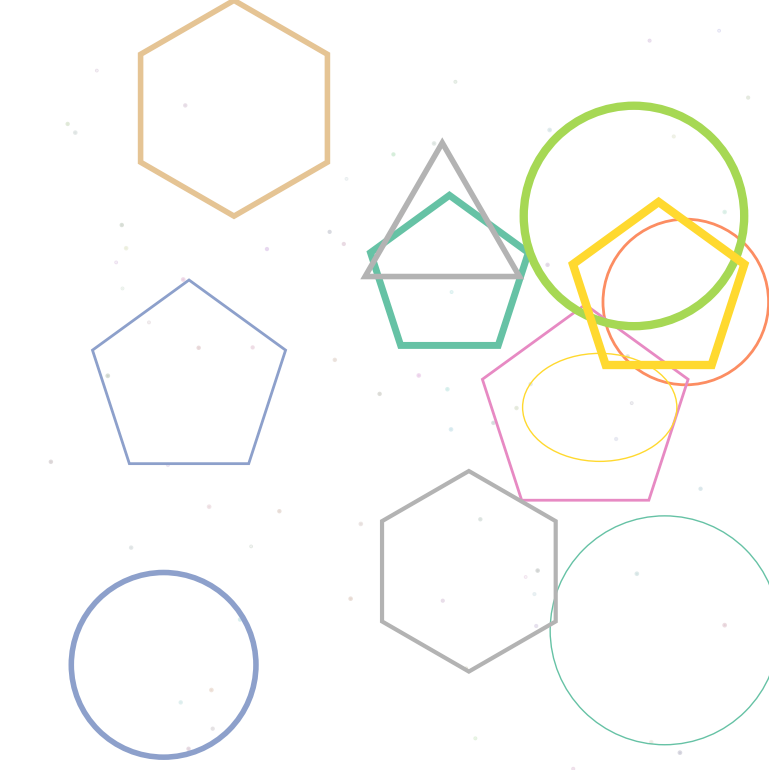[{"shape": "pentagon", "thickness": 2.5, "radius": 0.54, "center": [0.584, 0.639]}, {"shape": "circle", "thickness": 0.5, "radius": 0.74, "center": [0.863, 0.181]}, {"shape": "circle", "thickness": 1, "radius": 0.54, "center": [0.891, 0.608]}, {"shape": "circle", "thickness": 2, "radius": 0.6, "center": [0.213, 0.137]}, {"shape": "pentagon", "thickness": 1, "radius": 0.66, "center": [0.245, 0.505]}, {"shape": "pentagon", "thickness": 1, "radius": 0.7, "center": [0.76, 0.464]}, {"shape": "circle", "thickness": 3, "radius": 0.72, "center": [0.823, 0.72]}, {"shape": "pentagon", "thickness": 3, "radius": 0.59, "center": [0.855, 0.621]}, {"shape": "oval", "thickness": 0.5, "radius": 0.5, "center": [0.779, 0.471]}, {"shape": "hexagon", "thickness": 2, "radius": 0.7, "center": [0.304, 0.859]}, {"shape": "triangle", "thickness": 2, "radius": 0.58, "center": [0.574, 0.699]}, {"shape": "hexagon", "thickness": 1.5, "radius": 0.65, "center": [0.609, 0.258]}]